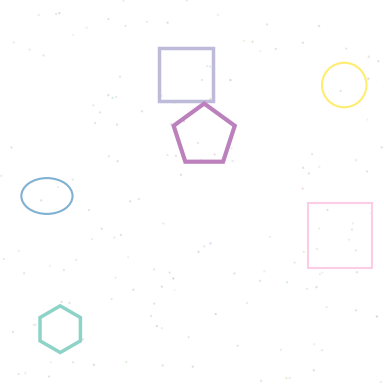[{"shape": "hexagon", "thickness": 2.5, "radius": 0.3, "center": [0.156, 0.145]}, {"shape": "square", "thickness": 2.5, "radius": 0.35, "center": [0.483, 0.807]}, {"shape": "oval", "thickness": 1.5, "radius": 0.33, "center": [0.122, 0.491]}, {"shape": "square", "thickness": 1.5, "radius": 0.42, "center": [0.883, 0.388]}, {"shape": "pentagon", "thickness": 3, "radius": 0.42, "center": [0.53, 0.648]}, {"shape": "circle", "thickness": 1.5, "radius": 0.29, "center": [0.894, 0.779]}]